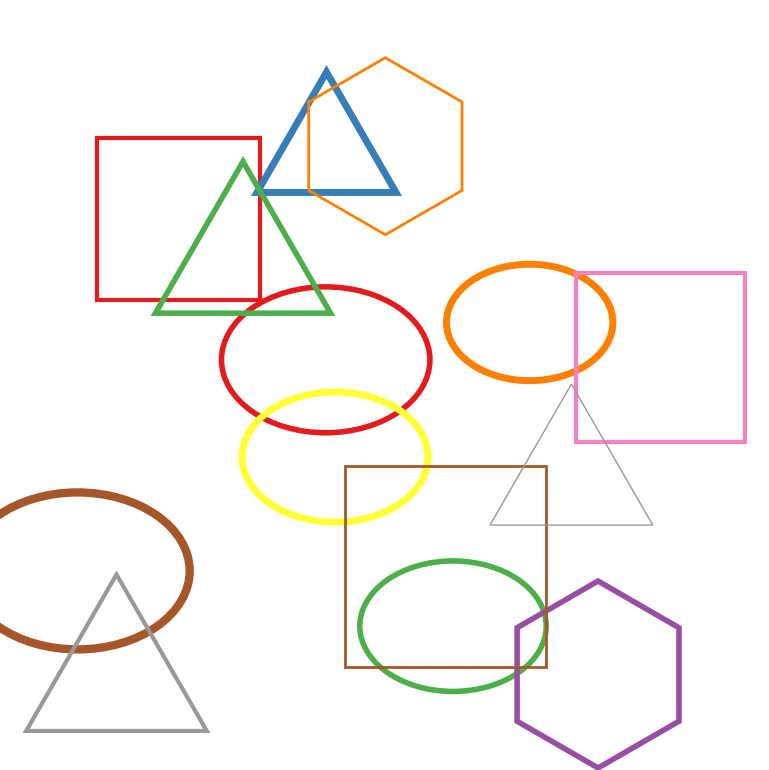[{"shape": "square", "thickness": 1.5, "radius": 0.53, "center": [0.232, 0.716]}, {"shape": "oval", "thickness": 2, "radius": 0.68, "center": [0.423, 0.533]}, {"shape": "triangle", "thickness": 2.5, "radius": 0.52, "center": [0.424, 0.802]}, {"shape": "triangle", "thickness": 2, "radius": 0.66, "center": [0.316, 0.659]}, {"shape": "oval", "thickness": 2, "radius": 0.61, "center": [0.588, 0.187]}, {"shape": "hexagon", "thickness": 2, "radius": 0.61, "center": [0.777, 0.124]}, {"shape": "hexagon", "thickness": 1, "radius": 0.57, "center": [0.5, 0.81]}, {"shape": "oval", "thickness": 2.5, "radius": 0.54, "center": [0.688, 0.581]}, {"shape": "oval", "thickness": 2.5, "radius": 0.6, "center": [0.435, 0.406]}, {"shape": "square", "thickness": 1, "radius": 0.65, "center": [0.579, 0.264]}, {"shape": "oval", "thickness": 3, "radius": 0.73, "center": [0.101, 0.259]}, {"shape": "square", "thickness": 1.5, "radius": 0.55, "center": [0.858, 0.535]}, {"shape": "triangle", "thickness": 0.5, "radius": 0.61, "center": [0.742, 0.379]}, {"shape": "triangle", "thickness": 1.5, "radius": 0.68, "center": [0.151, 0.118]}]